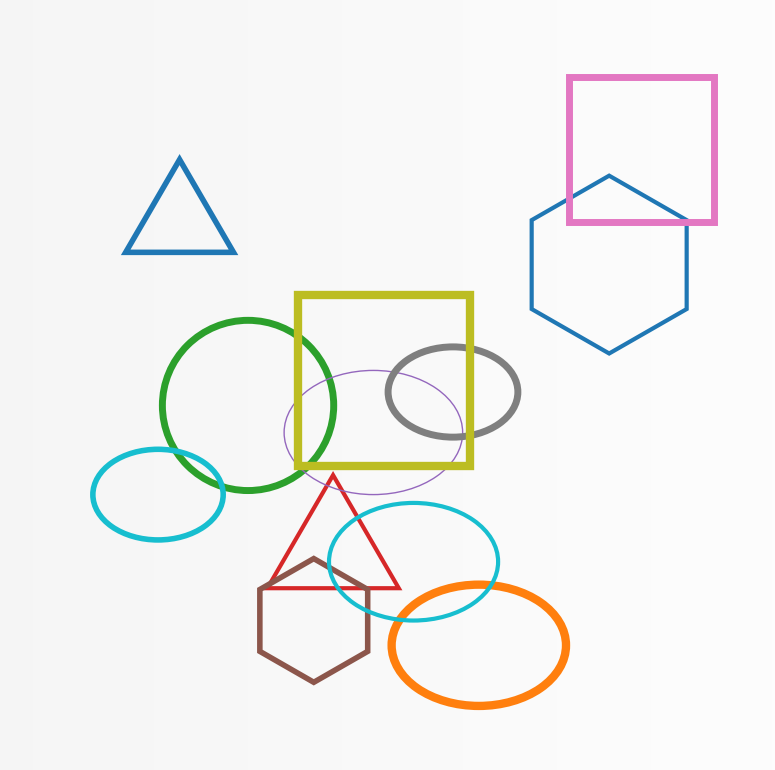[{"shape": "triangle", "thickness": 2, "radius": 0.4, "center": [0.232, 0.712]}, {"shape": "hexagon", "thickness": 1.5, "radius": 0.58, "center": [0.786, 0.656]}, {"shape": "oval", "thickness": 3, "radius": 0.56, "center": [0.618, 0.162]}, {"shape": "circle", "thickness": 2.5, "radius": 0.55, "center": [0.32, 0.473]}, {"shape": "triangle", "thickness": 1.5, "radius": 0.49, "center": [0.43, 0.285]}, {"shape": "oval", "thickness": 0.5, "radius": 0.58, "center": [0.482, 0.438]}, {"shape": "hexagon", "thickness": 2, "radius": 0.4, "center": [0.405, 0.194]}, {"shape": "square", "thickness": 2.5, "radius": 0.47, "center": [0.828, 0.806]}, {"shape": "oval", "thickness": 2.5, "radius": 0.42, "center": [0.584, 0.491]}, {"shape": "square", "thickness": 3, "radius": 0.55, "center": [0.495, 0.506]}, {"shape": "oval", "thickness": 2, "radius": 0.42, "center": [0.204, 0.358]}, {"shape": "oval", "thickness": 1.5, "radius": 0.55, "center": [0.534, 0.27]}]